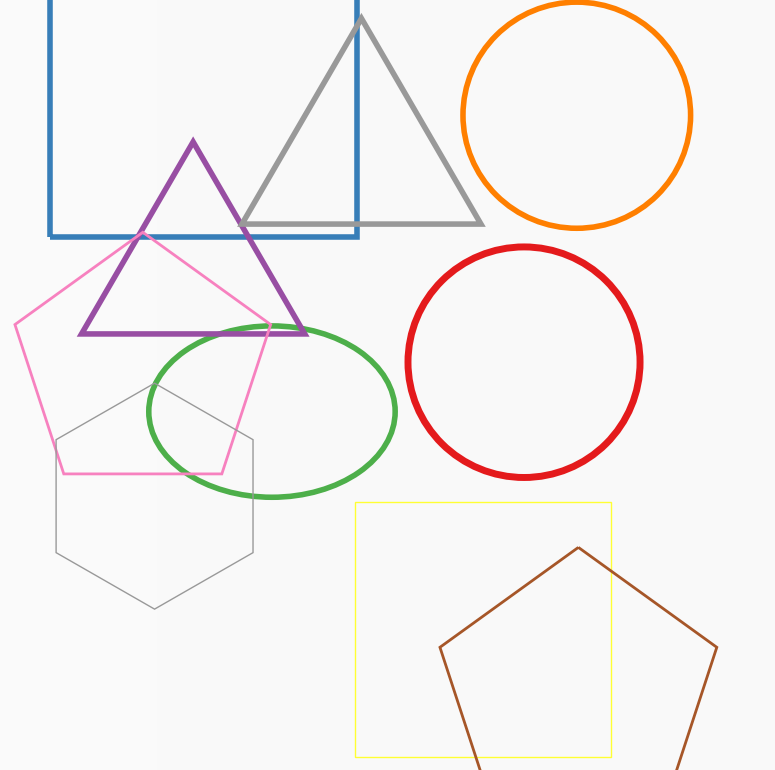[{"shape": "circle", "thickness": 2.5, "radius": 0.75, "center": [0.676, 0.53]}, {"shape": "square", "thickness": 2, "radius": 0.99, "center": [0.262, 0.891]}, {"shape": "oval", "thickness": 2, "radius": 0.79, "center": [0.351, 0.465]}, {"shape": "triangle", "thickness": 2, "radius": 0.83, "center": [0.249, 0.649]}, {"shape": "circle", "thickness": 2, "radius": 0.73, "center": [0.744, 0.85]}, {"shape": "square", "thickness": 0.5, "radius": 0.83, "center": [0.624, 0.182]}, {"shape": "pentagon", "thickness": 1, "radius": 0.94, "center": [0.746, 0.101]}, {"shape": "pentagon", "thickness": 1, "radius": 0.87, "center": [0.184, 0.525]}, {"shape": "hexagon", "thickness": 0.5, "radius": 0.73, "center": [0.199, 0.356]}, {"shape": "triangle", "thickness": 2, "radius": 0.89, "center": [0.466, 0.798]}]